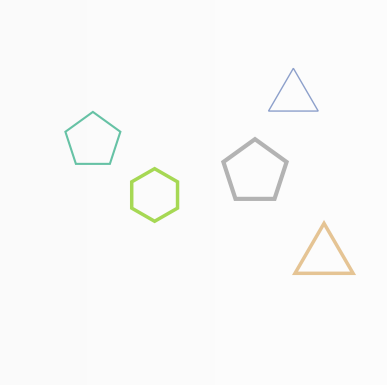[{"shape": "pentagon", "thickness": 1.5, "radius": 0.37, "center": [0.24, 0.635]}, {"shape": "triangle", "thickness": 1, "radius": 0.37, "center": [0.757, 0.749]}, {"shape": "hexagon", "thickness": 2.5, "radius": 0.34, "center": [0.399, 0.494]}, {"shape": "triangle", "thickness": 2.5, "radius": 0.43, "center": [0.836, 0.333]}, {"shape": "pentagon", "thickness": 3, "radius": 0.43, "center": [0.658, 0.553]}]